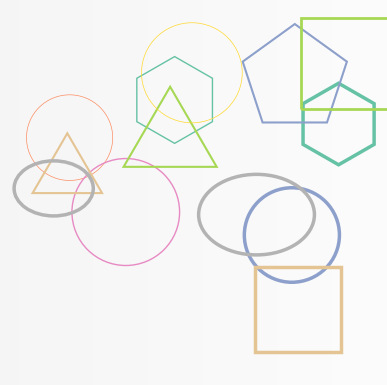[{"shape": "hexagon", "thickness": 1, "radius": 0.56, "center": [0.451, 0.74]}, {"shape": "hexagon", "thickness": 2.5, "radius": 0.53, "center": [0.874, 0.678]}, {"shape": "circle", "thickness": 0.5, "radius": 0.56, "center": [0.18, 0.642]}, {"shape": "pentagon", "thickness": 1.5, "radius": 0.71, "center": [0.761, 0.796]}, {"shape": "circle", "thickness": 2.5, "radius": 0.61, "center": [0.753, 0.39]}, {"shape": "circle", "thickness": 1, "radius": 0.69, "center": [0.325, 0.449]}, {"shape": "square", "thickness": 2, "radius": 0.59, "center": [0.895, 0.835]}, {"shape": "triangle", "thickness": 1.5, "radius": 0.69, "center": [0.439, 0.636]}, {"shape": "circle", "thickness": 0.5, "radius": 0.65, "center": [0.495, 0.811]}, {"shape": "triangle", "thickness": 1.5, "radius": 0.52, "center": [0.174, 0.55]}, {"shape": "square", "thickness": 2.5, "radius": 0.56, "center": [0.768, 0.196]}, {"shape": "oval", "thickness": 2.5, "radius": 0.51, "center": [0.139, 0.511]}, {"shape": "oval", "thickness": 2.5, "radius": 0.75, "center": [0.662, 0.443]}]